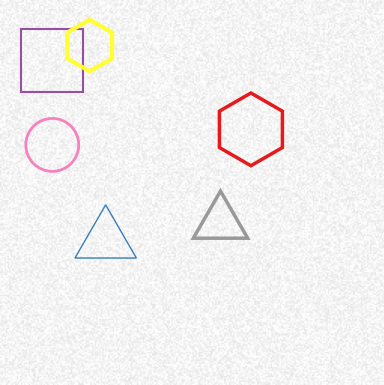[{"shape": "hexagon", "thickness": 2.5, "radius": 0.47, "center": [0.652, 0.664]}, {"shape": "triangle", "thickness": 1, "radius": 0.46, "center": [0.274, 0.376]}, {"shape": "square", "thickness": 1.5, "radius": 0.4, "center": [0.136, 0.843]}, {"shape": "hexagon", "thickness": 3, "radius": 0.34, "center": [0.233, 0.882]}, {"shape": "circle", "thickness": 2, "radius": 0.34, "center": [0.136, 0.624]}, {"shape": "triangle", "thickness": 2.5, "radius": 0.41, "center": [0.573, 0.422]}]